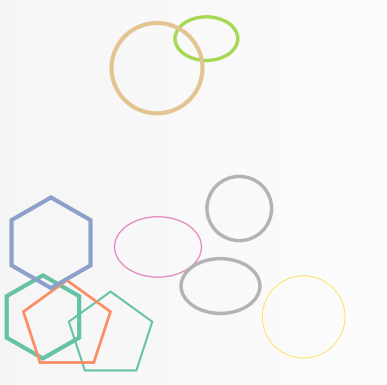[{"shape": "hexagon", "thickness": 3, "radius": 0.54, "center": [0.111, 0.177]}, {"shape": "pentagon", "thickness": 1.5, "radius": 0.57, "center": [0.285, 0.129]}, {"shape": "pentagon", "thickness": 2, "radius": 0.59, "center": [0.173, 0.154]}, {"shape": "hexagon", "thickness": 3, "radius": 0.59, "center": [0.132, 0.369]}, {"shape": "oval", "thickness": 1, "radius": 0.56, "center": [0.408, 0.359]}, {"shape": "oval", "thickness": 2.5, "radius": 0.4, "center": [0.533, 0.9]}, {"shape": "circle", "thickness": 0.5, "radius": 0.53, "center": [0.784, 0.177]}, {"shape": "circle", "thickness": 3, "radius": 0.59, "center": [0.405, 0.823]}, {"shape": "circle", "thickness": 2.5, "radius": 0.42, "center": [0.618, 0.458]}, {"shape": "oval", "thickness": 2.5, "radius": 0.51, "center": [0.569, 0.257]}]